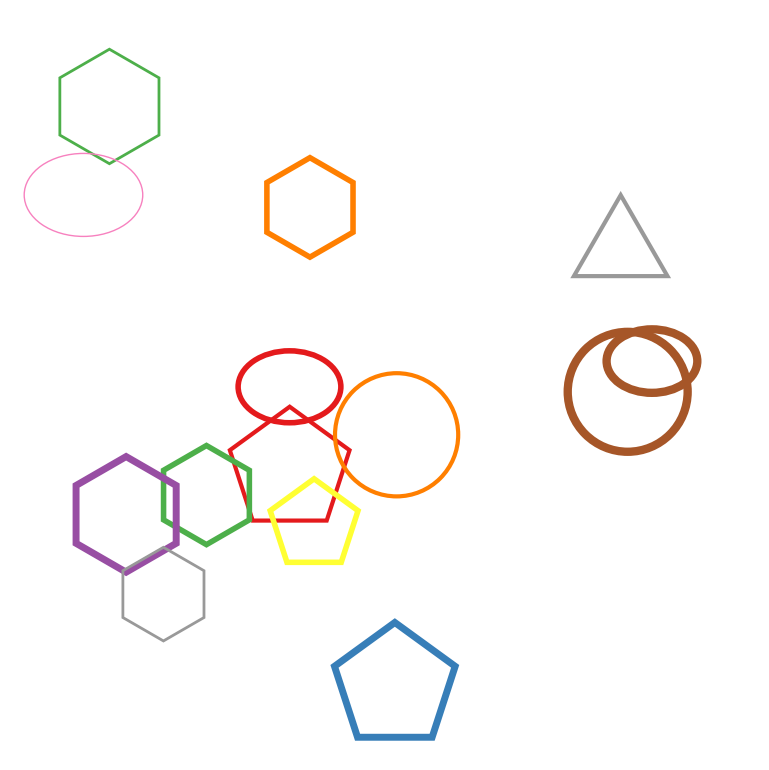[{"shape": "pentagon", "thickness": 1.5, "radius": 0.41, "center": [0.376, 0.39]}, {"shape": "oval", "thickness": 2, "radius": 0.33, "center": [0.376, 0.498]}, {"shape": "pentagon", "thickness": 2.5, "radius": 0.41, "center": [0.513, 0.109]}, {"shape": "hexagon", "thickness": 2, "radius": 0.32, "center": [0.268, 0.357]}, {"shape": "hexagon", "thickness": 1, "radius": 0.37, "center": [0.142, 0.862]}, {"shape": "hexagon", "thickness": 2.5, "radius": 0.38, "center": [0.164, 0.332]}, {"shape": "circle", "thickness": 1.5, "radius": 0.4, "center": [0.515, 0.435]}, {"shape": "hexagon", "thickness": 2, "radius": 0.32, "center": [0.403, 0.731]}, {"shape": "pentagon", "thickness": 2, "radius": 0.3, "center": [0.408, 0.318]}, {"shape": "oval", "thickness": 3, "radius": 0.29, "center": [0.847, 0.531]}, {"shape": "circle", "thickness": 3, "radius": 0.39, "center": [0.815, 0.491]}, {"shape": "oval", "thickness": 0.5, "radius": 0.38, "center": [0.108, 0.747]}, {"shape": "triangle", "thickness": 1.5, "radius": 0.35, "center": [0.806, 0.676]}, {"shape": "hexagon", "thickness": 1, "radius": 0.3, "center": [0.212, 0.228]}]